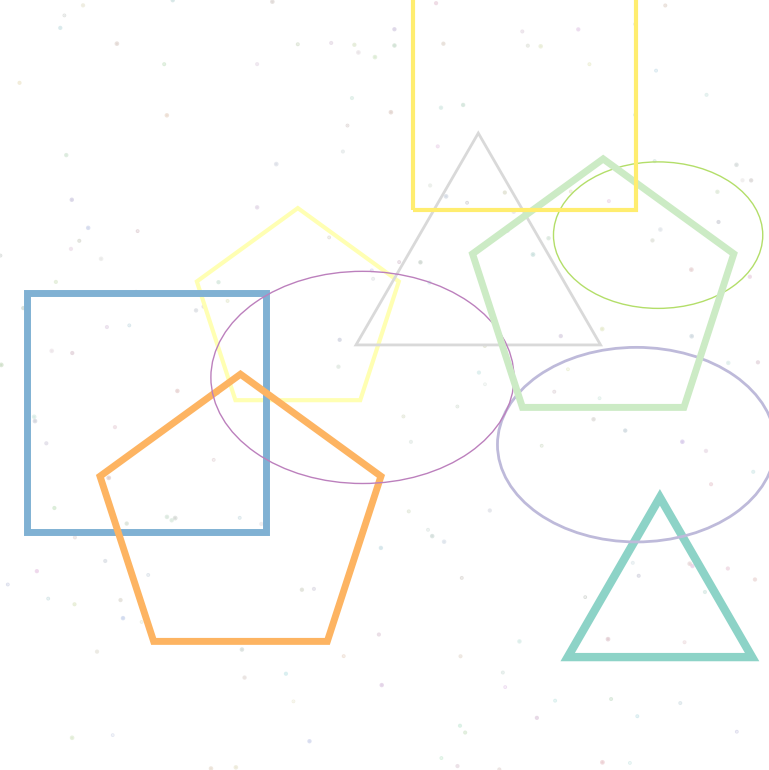[{"shape": "triangle", "thickness": 3, "radius": 0.69, "center": [0.857, 0.216]}, {"shape": "pentagon", "thickness": 1.5, "radius": 0.69, "center": [0.387, 0.592]}, {"shape": "oval", "thickness": 1, "radius": 0.9, "center": [0.827, 0.423]}, {"shape": "square", "thickness": 2.5, "radius": 0.78, "center": [0.19, 0.464]}, {"shape": "pentagon", "thickness": 2.5, "radius": 0.96, "center": [0.312, 0.322]}, {"shape": "oval", "thickness": 0.5, "radius": 0.68, "center": [0.855, 0.695]}, {"shape": "triangle", "thickness": 1, "radius": 0.92, "center": [0.621, 0.644]}, {"shape": "oval", "thickness": 0.5, "radius": 0.98, "center": [0.471, 0.51]}, {"shape": "pentagon", "thickness": 2.5, "radius": 0.89, "center": [0.783, 0.615]}, {"shape": "square", "thickness": 1.5, "radius": 0.73, "center": [0.681, 0.872]}]